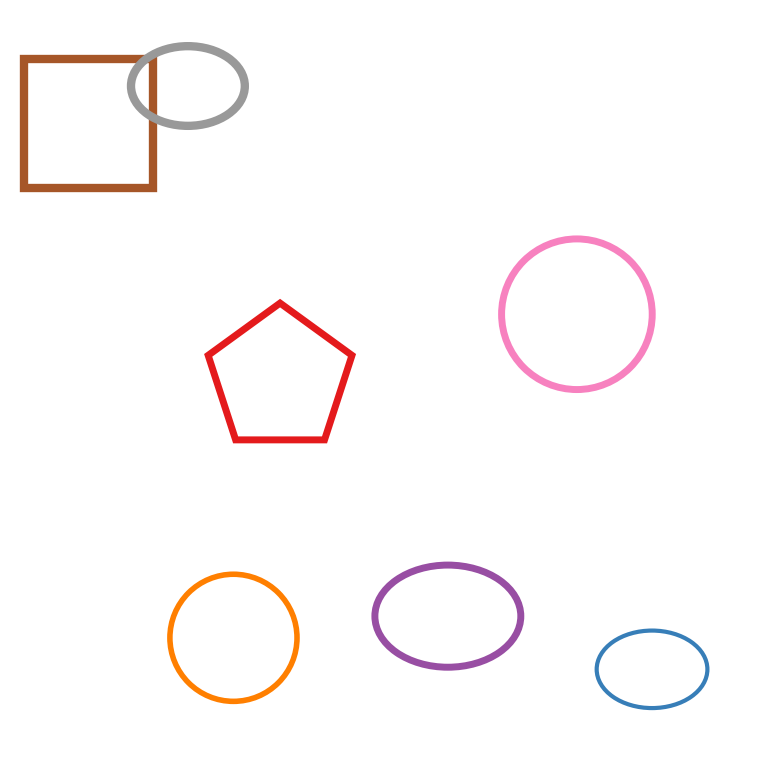[{"shape": "pentagon", "thickness": 2.5, "radius": 0.49, "center": [0.364, 0.508]}, {"shape": "oval", "thickness": 1.5, "radius": 0.36, "center": [0.847, 0.131]}, {"shape": "oval", "thickness": 2.5, "radius": 0.47, "center": [0.582, 0.2]}, {"shape": "circle", "thickness": 2, "radius": 0.41, "center": [0.303, 0.172]}, {"shape": "square", "thickness": 3, "radius": 0.42, "center": [0.115, 0.84]}, {"shape": "circle", "thickness": 2.5, "radius": 0.49, "center": [0.749, 0.592]}, {"shape": "oval", "thickness": 3, "radius": 0.37, "center": [0.244, 0.888]}]